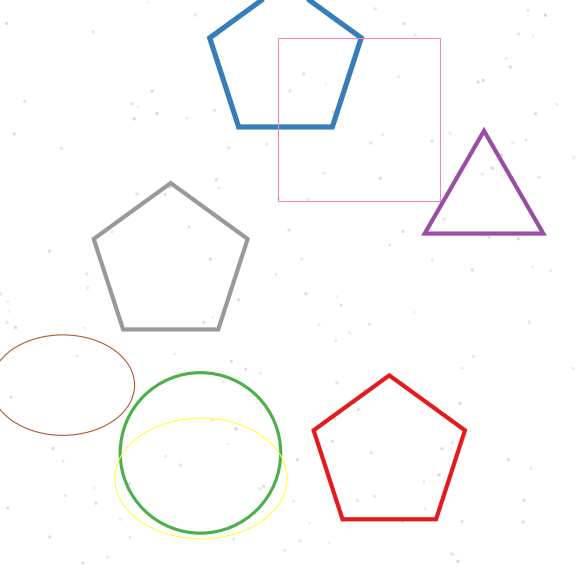[{"shape": "pentagon", "thickness": 2, "radius": 0.69, "center": [0.674, 0.211]}, {"shape": "pentagon", "thickness": 2.5, "radius": 0.69, "center": [0.494, 0.891]}, {"shape": "circle", "thickness": 1.5, "radius": 0.69, "center": [0.347, 0.215]}, {"shape": "triangle", "thickness": 2, "radius": 0.59, "center": [0.838, 0.654]}, {"shape": "oval", "thickness": 0.5, "radius": 0.75, "center": [0.348, 0.171]}, {"shape": "oval", "thickness": 0.5, "radius": 0.62, "center": [0.109, 0.332]}, {"shape": "square", "thickness": 0.5, "radius": 0.7, "center": [0.621, 0.792]}, {"shape": "pentagon", "thickness": 2, "radius": 0.7, "center": [0.296, 0.542]}]